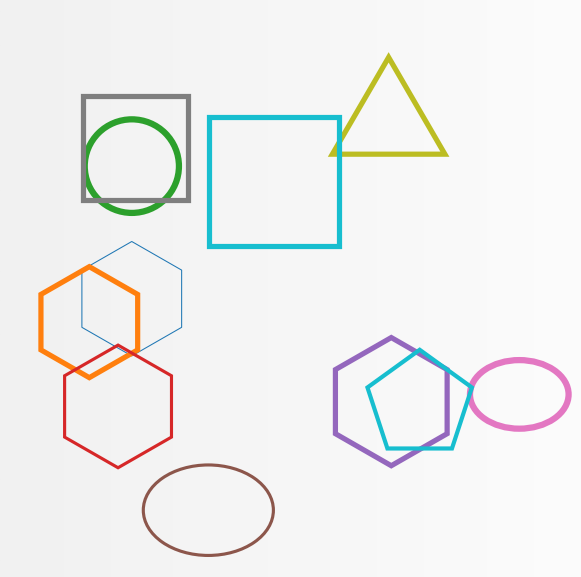[{"shape": "hexagon", "thickness": 0.5, "radius": 0.5, "center": [0.227, 0.482]}, {"shape": "hexagon", "thickness": 2.5, "radius": 0.48, "center": [0.154, 0.441]}, {"shape": "circle", "thickness": 3, "radius": 0.41, "center": [0.227, 0.711]}, {"shape": "hexagon", "thickness": 1.5, "radius": 0.53, "center": [0.203, 0.295]}, {"shape": "hexagon", "thickness": 2.5, "radius": 0.55, "center": [0.673, 0.304]}, {"shape": "oval", "thickness": 1.5, "radius": 0.56, "center": [0.358, 0.116]}, {"shape": "oval", "thickness": 3, "radius": 0.42, "center": [0.893, 0.316]}, {"shape": "square", "thickness": 2.5, "radius": 0.45, "center": [0.233, 0.742]}, {"shape": "triangle", "thickness": 2.5, "radius": 0.56, "center": [0.669, 0.788]}, {"shape": "pentagon", "thickness": 2, "radius": 0.47, "center": [0.722, 0.299]}, {"shape": "square", "thickness": 2.5, "radius": 0.56, "center": [0.472, 0.685]}]